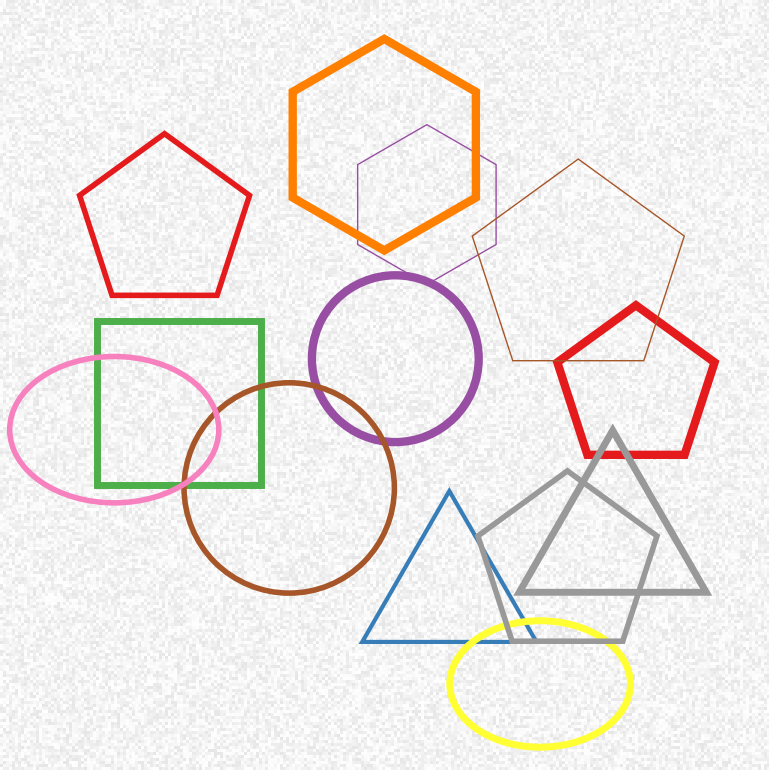[{"shape": "pentagon", "thickness": 3, "radius": 0.54, "center": [0.826, 0.496]}, {"shape": "pentagon", "thickness": 2, "radius": 0.58, "center": [0.214, 0.71]}, {"shape": "triangle", "thickness": 1.5, "radius": 0.65, "center": [0.584, 0.232]}, {"shape": "square", "thickness": 2.5, "radius": 0.53, "center": [0.232, 0.477]}, {"shape": "circle", "thickness": 3, "radius": 0.54, "center": [0.513, 0.534]}, {"shape": "hexagon", "thickness": 0.5, "radius": 0.52, "center": [0.554, 0.734]}, {"shape": "hexagon", "thickness": 3, "radius": 0.69, "center": [0.499, 0.812]}, {"shape": "oval", "thickness": 2.5, "radius": 0.59, "center": [0.701, 0.112]}, {"shape": "pentagon", "thickness": 0.5, "radius": 0.72, "center": [0.751, 0.649]}, {"shape": "circle", "thickness": 2, "radius": 0.68, "center": [0.376, 0.366]}, {"shape": "oval", "thickness": 2, "radius": 0.68, "center": [0.148, 0.442]}, {"shape": "triangle", "thickness": 2.5, "radius": 0.7, "center": [0.796, 0.301]}, {"shape": "pentagon", "thickness": 2, "radius": 0.61, "center": [0.737, 0.266]}]